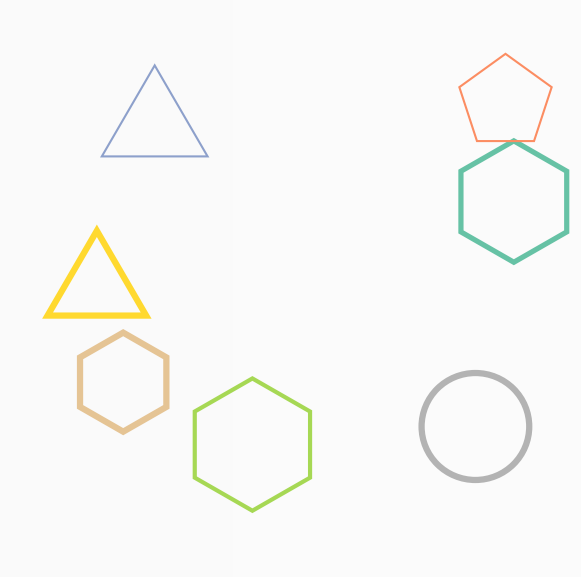[{"shape": "hexagon", "thickness": 2.5, "radius": 0.53, "center": [0.884, 0.65]}, {"shape": "pentagon", "thickness": 1, "radius": 0.42, "center": [0.87, 0.822]}, {"shape": "triangle", "thickness": 1, "radius": 0.53, "center": [0.266, 0.781]}, {"shape": "hexagon", "thickness": 2, "radius": 0.57, "center": [0.434, 0.229]}, {"shape": "triangle", "thickness": 3, "radius": 0.49, "center": [0.167, 0.502]}, {"shape": "hexagon", "thickness": 3, "radius": 0.43, "center": [0.212, 0.337]}, {"shape": "circle", "thickness": 3, "radius": 0.46, "center": [0.818, 0.261]}]